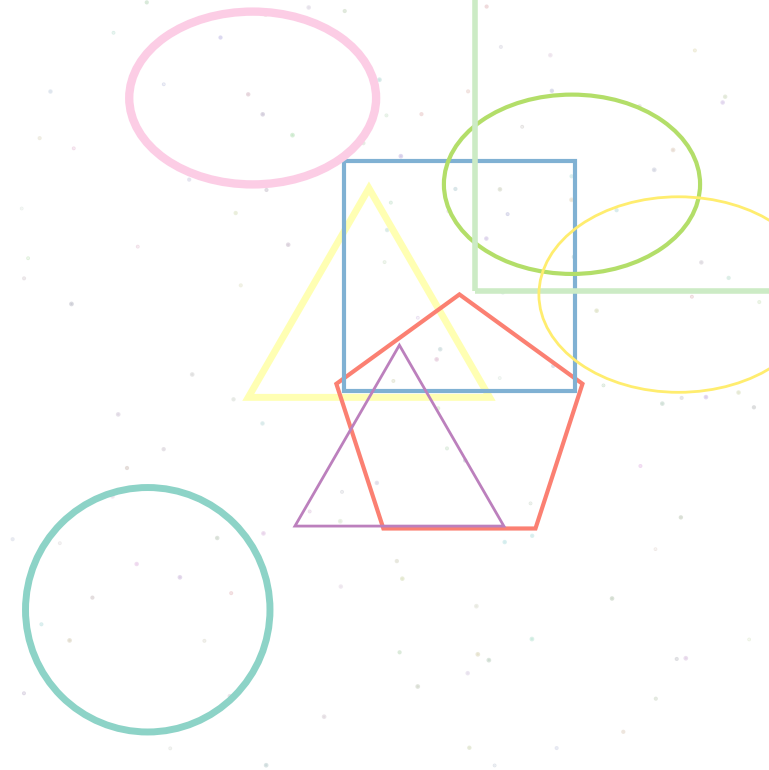[{"shape": "circle", "thickness": 2.5, "radius": 0.79, "center": [0.192, 0.208]}, {"shape": "triangle", "thickness": 2.5, "radius": 0.9, "center": [0.479, 0.574]}, {"shape": "pentagon", "thickness": 1.5, "radius": 0.84, "center": [0.597, 0.45]}, {"shape": "square", "thickness": 1.5, "radius": 0.75, "center": [0.597, 0.641]}, {"shape": "oval", "thickness": 1.5, "radius": 0.83, "center": [0.743, 0.761]}, {"shape": "oval", "thickness": 3, "radius": 0.8, "center": [0.328, 0.873]}, {"shape": "triangle", "thickness": 1, "radius": 0.78, "center": [0.519, 0.395]}, {"shape": "square", "thickness": 2, "radius": 0.98, "center": [0.813, 0.818]}, {"shape": "oval", "thickness": 1, "radius": 0.91, "center": [0.881, 0.617]}]